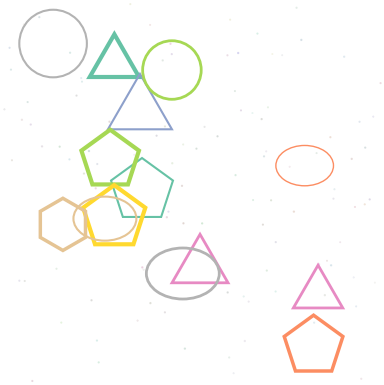[{"shape": "pentagon", "thickness": 1.5, "radius": 0.42, "center": [0.369, 0.505]}, {"shape": "triangle", "thickness": 3, "radius": 0.37, "center": [0.297, 0.837]}, {"shape": "pentagon", "thickness": 2.5, "radius": 0.4, "center": [0.814, 0.101]}, {"shape": "oval", "thickness": 1, "radius": 0.37, "center": [0.791, 0.57]}, {"shape": "triangle", "thickness": 1.5, "radius": 0.48, "center": [0.363, 0.712]}, {"shape": "triangle", "thickness": 2, "radius": 0.37, "center": [0.826, 0.237]}, {"shape": "triangle", "thickness": 2, "radius": 0.42, "center": [0.52, 0.307]}, {"shape": "pentagon", "thickness": 3, "radius": 0.39, "center": [0.286, 0.584]}, {"shape": "circle", "thickness": 2, "radius": 0.38, "center": [0.447, 0.818]}, {"shape": "pentagon", "thickness": 3, "radius": 0.42, "center": [0.297, 0.434]}, {"shape": "oval", "thickness": 1.5, "radius": 0.41, "center": [0.272, 0.432]}, {"shape": "hexagon", "thickness": 2.5, "radius": 0.34, "center": [0.163, 0.417]}, {"shape": "oval", "thickness": 2, "radius": 0.47, "center": [0.475, 0.29]}, {"shape": "circle", "thickness": 1.5, "radius": 0.44, "center": [0.138, 0.887]}]